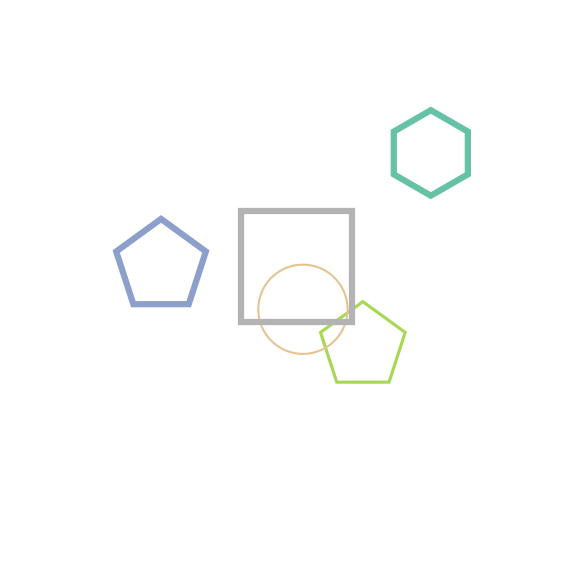[{"shape": "hexagon", "thickness": 3, "radius": 0.37, "center": [0.746, 0.734]}, {"shape": "pentagon", "thickness": 3, "radius": 0.41, "center": [0.279, 0.538]}, {"shape": "pentagon", "thickness": 1.5, "radius": 0.39, "center": [0.628, 0.4]}, {"shape": "circle", "thickness": 1, "radius": 0.39, "center": [0.525, 0.464]}, {"shape": "square", "thickness": 3, "radius": 0.48, "center": [0.513, 0.538]}]